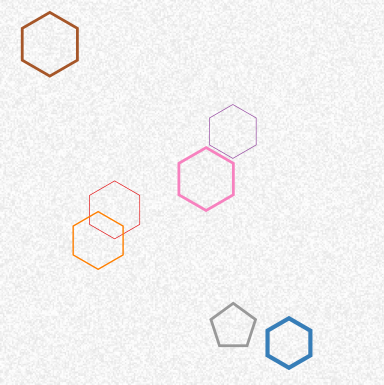[{"shape": "hexagon", "thickness": 0.5, "radius": 0.38, "center": [0.298, 0.455]}, {"shape": "hexagon", "thickness": 3, "radius": 0.32, "center": [0.751, 0.109]}, {"shape": "hexagon", "thickness": 0.5, "radius": 0.35, "center": [0.605, 0.659]}, {"shape": "hexagon", "thickness": 1, "radius": 0.37, "center": [0.255, 0.375]}, {"shape": "hexagon", "thickness": 2, "radius": 0.41, "center": [0.129, 0.885]}, {"shape": "hexagon", "thickness": 2, "radius": 0.41, "center": [0.535, 0.535]}, {"shape": "pentagon", "thickness": 2, "radius": 0.3, "center": [0.606, 0.151]}]